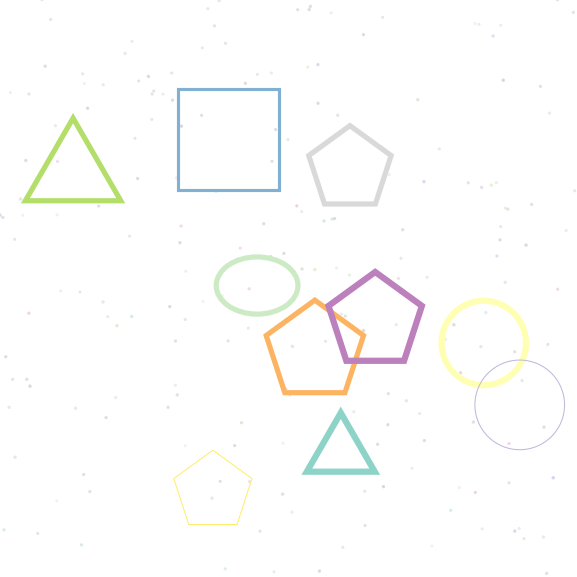[{"shape": "triangle", "thickness": 3, "radius": 0.34, "center": [0.59, 0.216]}, {"shape": "circle", "thickness": 3, "radius": 0.37, "center": [0.838, 0.405]}, {"shape": "circle", "thickness": 0.5, "radius": 0.39, "center": [0.9, 0.298]}, {"shape": "square", "thickness": 1.5, "radius": 0.43, "center": [0.396, 0.757]}, {"shape": "pentagon", "thickness": 2.5, "radius": 0.44, "center": [0.545, 0.391]}, {"shape": "triangle", "thickness": 2.5, "radius": 0.48, "center": [0.127, 0.699]}, {"shape": "pentagon", "thickness": 2.5, "radius": 0.37, "center": [0.606, 0.707]}, {"shape": "pentagon", "thickness": 3, "radius": 0.43, "center": [0.65, 0.443]}, {"shape": "oval", "thickness": 2.5, "radius": 0.35, "center": [0.445, 0.505]}, {"shape": "pentagon", "thickness": 0.5, "radius": 0.36, "center": [0.369, 0.148]}]